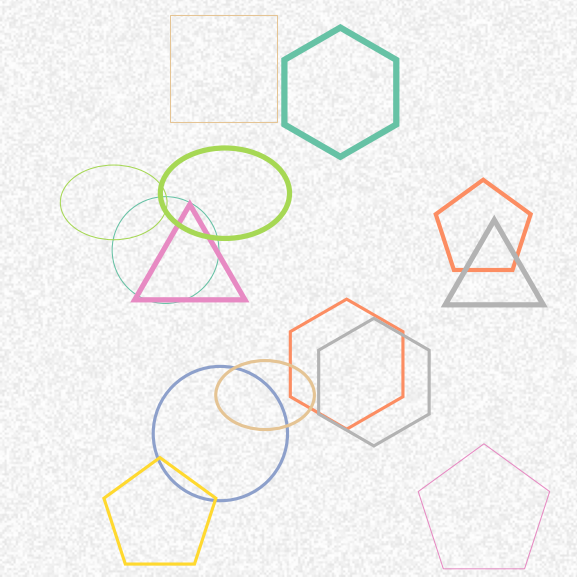[{"shape": "hexagon", "thickness": 3, "radius": 0.56, "center": [0.589, 0.84]}, {"shape": "circle", "thickness": 0.5, "radius": 0.46, "center": [0.287, 0.566]}, {"shape": "pentagon", "thickness": 2, "radius": 0.43, "center": [0.837, 0.601]}, {"shape": "hexagon", "thickness": 1.5, "radius": 0.56, "center": [0.6, 0.369]}, {"shape": "circle", "thickness": 1.5, "radius": 0.58, "center": [0.382, 0.248]}, {"shape": "pentagon", "thickness": 0.5, "radius": 0.6, "center": [0.838, 0.111]}, {"shape": "triangle", "thickness": 2.5, "radius": 0.55, "center": [0.329, 0.535]}, {"shape": "oval", "thickness": 0.5, "radius": 0.46, "center": [0.197, 0.649]}, {"shape": "oval", "thickness": 2.5, "radius": 0.56, "center": [0.39, 0.665]}, {"shape": "pentagon", "thickness": 1.5, "radius": 0.51, "center": [0.277, 0.105]}, {"shape": "square", "thickness": 0.5, "radius": 0.46, "center": [0.387, 0.881]}, {"shape": "oval", "thickness": 1.5, "radius": 0.43, "center": [0.459, 0.315]}, {"shape": "hexagon", "thickness": 1.5, "radius": 0.55, "center": [0.647, 0.337]}, {"shape": "triangle", "thickness": 2.5, "radius": 0.49, "center": [0.856, 0.52]}]